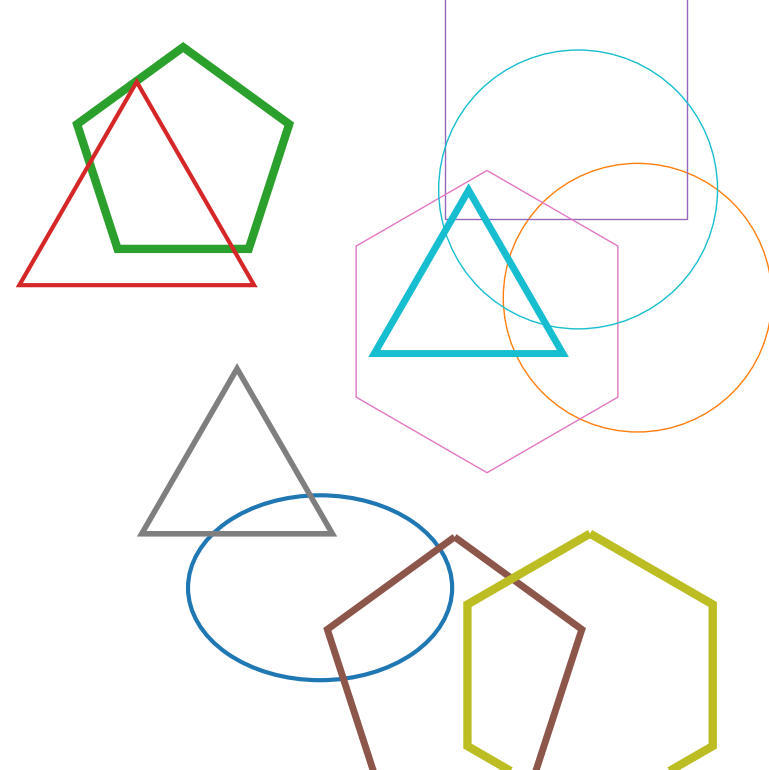[{"shape": "oval", "thickness": 1.5, "radius": 0.86, "center": [0.416, 0.237]}, {"shape": "circle", "thickness": 0.5, "radius": 0.87, "center": [0.828, 0.613]}, {"shape": "pentagon", "thickness": 3, "radius": 0.72, "center": [0.238, 0.794]}, {"shape": "triangle", "thickness": 1.5, "radius": 0.88, "center": [0.178, 0.718]}, {"shape": "square", "thickness": 0.5, "radius": 0.78, "center": [0.735, 0.873]}, {"shape": "pentagon", "thickness": 2.5, "radius": 0.87, "center": [0.59, 0.129]}, {"shape": "hexagon", "thickness": 0.5, "radius": 0.98, "center": [0.632, 0.582]}, {"shape": "triangle", "thickness": 2, "radius": 0.71, "center": [0.308, 0.378]}, {"shape": "hexagon", "thickness": 3, "radius": 0.92, "center": [0.766, 0.123]}, {"shape": "triangle", "thickness": 2.5, "radius": 0.71, "center": [0.609, 0.612]}, {"shape": "circle", "thickness": 0.5, "radius": 0.91, "center": [0.751, 0.754]}]